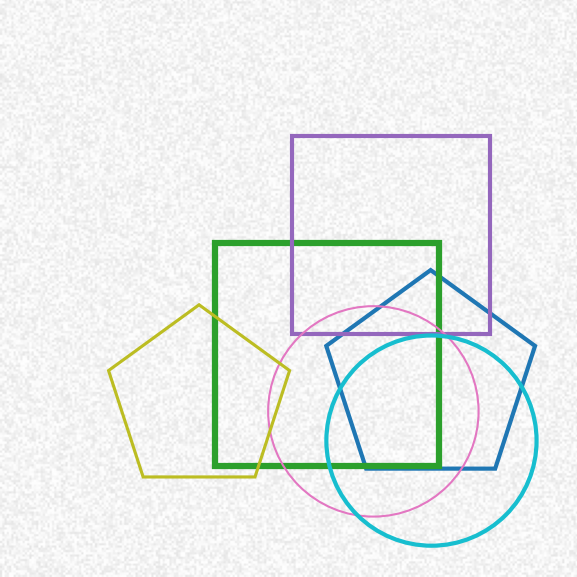[{"shape": "pentagon", "thickness": 2, "radius": 0.95, "center": [0.746, 0.341]}, {"shape": "square", "thickness": 3, "radius": 0.97, "center": [0.567, 0.385]}, {"shape": "square", "thickness": 2, "radius": 0.86, "center": [0.677, 0.593]}, {"shape": "circle", "thickness": 1, "radius": 0.91, "center": [0.647, 0.287]}, {"shape": "pentagon", "thickness": 1.5, "radius": 0.82, "center": [0.345, 0.307]}, {"shape": "circle", "thickness": 2, "radius": 0.91, "center": [0.747, 0.236]}]